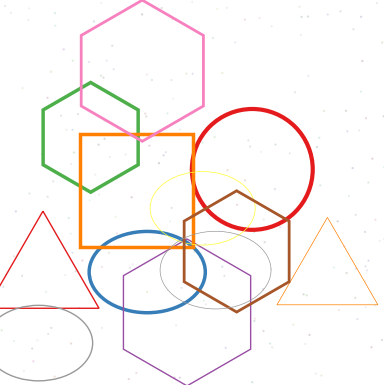[{"shape": "triangle", "thickness": 1, "radius": 0.84, "center": [0.112, 0.283]}, {"shape": "circle", "thickness": 3, "radius": 0.78, "center": [0.655, 0.56]}, {"shape": "oval", "thickness": 2.5, "radius": 0.75, "center": [0.382, 0.293]}, {"shape": "hexagon", "thickness": 2.5, "radius": 0.71, "center": [0.235, 0.643]}, {"shape": "hexagon", "thickness": 1, "radius": 0.95, "center": [0.486, 0.188]}, {"shape": "square", "thickness": 2.5, "radius": 0.74, "center": [0.355, 0.506]}, {"shape": "triangle", "thickness": 0.5, "radius": 0.76, "center": [0.85, 0.284]}, {"shape": "oval", "thickness": 0.5, "radius": 0.68, "center": [0.526, 0.459]}, {"shape": "hexagon", "thickness": 2, "radius": 0.79, "center": [0.615, 0.347]}, {"shape": "hexagon", "thickness": 2, "radius": 0.92, "center": [0.37, 0.816]}, {"shape": "oval", "thickness": 1, "radius": 0.7, "center": [0.101, 0.109]}, {"shape": "oval", "thickness": 0.5, "radius": 0.72, "center": [0.56, 0.298]}]